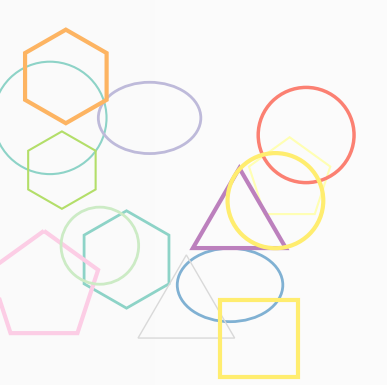[{"shape": "circle", "thickness": 1.5, "radius": 0.73, "center": [0.129, 0.694]}, {"shape": "hexagon", "thickness": 2, "radius": 0.63, "center": [0.327, 0.326]}, {"shape": "pentagon", "thickness": 1.5, "radius": 0.55, "center": [0.747, 0.533]}, {"shape": "oval", "thickness": 2, "radius": 0.66, "center": [0.386, 0.694]}, {"shape": "circle", "thickness": 2.5, "radius": 0.62, "center": [0.79, 0.649]}, {"shape": "oval", "thickness": 2, "radius": 0.68, "center": [0.594, 0.26]}, {"shape": "hexagon", "thickness": 3, "radius": 0.61, "center": [0.17, 0.801]}, {"shape": "hexagon", "thickness": 1.5, "radius": 0.5, "center": [0.16, 0.558]}, {"shape": "pentagon", "thickness": 3, "radius": 0.73, "center": [0.113, 0.254]}, {"shape": "triangle", "thickness": 1, "radius": 0.72, "center": [0.481, 0.194]}, {"shape": "triangle", "thickness": 3, "radius": 0.69, "center": [0.618, 0.425]}, {"shape": "circle", "thickness": 2, "radius": 0.5, "center": [0.258, 0.362]}, {"shape": "square", "thickness": 3, "radius": 0.5, "center": [0.669, 0.121]}, {"shape": "circle", "thickness": 3, "radius": 0.62, "center": [0.711, 0.479]}]